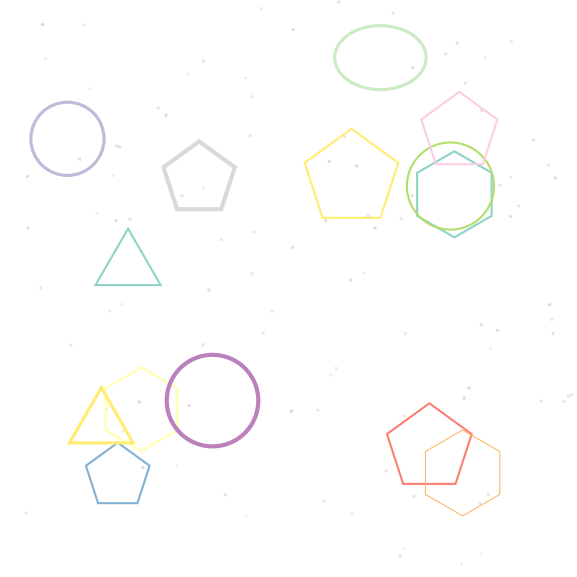[{"shape": "hexagon", "thickness": 1, "radius": 0.37, "center": [0.787, 0.663]}, {"shape": "triangle", "thickness": 1, "radius": 0.33, "center": [0.222, 0.538]}, {"shape": "hexagon", "thickness": 1, "radius": 0.36, "center": [0.245, 0.291]}, {"shape": "circle", "thickness": 1.5, "radius": 0.32, "center": [0.117, 0.759]}, {"shape": "pentagon", "thickness": 1, "radius": 0.39, "center": [0.743, 0.224]}, {"shape": "pentagon", "thickness": 1, "radius": 0.29, "center": [0.204, 0.175]}, {"shape": "hexagon", "thickness": 0.5, "radius": 0.37, "center": [0.801, 0.18]}, {"shape": "circle", "thickness": 1, "radius": 0.38, "center": [0.78, 0.677]}, {"shape": "pentagon", "thickness": 1, "radius": 0.35, "center": [0.795, 0.771]}, {"shape": "pentagon", "thickness": 2, "radius": 0.32, "center": [0.345, 0.689]}, {"shape": "circle", "thickness": 2, "radius": 0.4, "center": [0.368, 0.305]}, {"shape": "oval", "thickness": 1.5, "radius": 0.4, "center": [0.659, 0.899]}, {"shape": "triangle", "thickness": 1.5, "radius": 0.32, "center": [0.176, 0.264]}, {"shape": "pentagon", "thickness": 1, "radius": 0.43, "center": [0.609, 0.691]}]